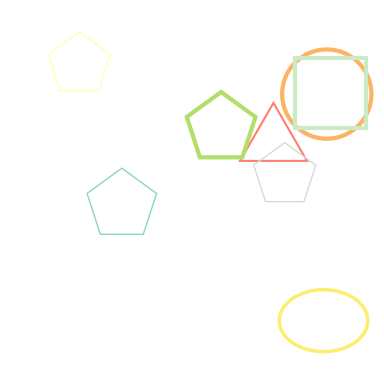[{"shape": "pentagon", "thickness": 1, "radius": 0.47, "center": [0.316, 0.468]}, {"shape": "pentagon", "thickness": 1, "radius": 0.42, "center": [0.206, 0.832]}, {"shape": "triangle", "thickness": 1.5, "radius": 0.5, "center": [0.71, 0.632]}, {"shape": "circle", "thickness": 3, "radius": 0.58, "center": [0.849, 0.756]}, {"shape": "pentagon", "thickness": 3, "radius": 0.47, "center": [0.574, 0.667]}, {"shape": "pentagon", "thickness": 1, "radius": 0.42, "center": [0.74, 0.545]}, {"shape": "square", "thickness": 3, "radius": 0.46, "center": [0.858, 0.758]}, {"shape": "oval", "thickness": 2.5, "radius": 0.57, "center": [0.84, 0.167]}]